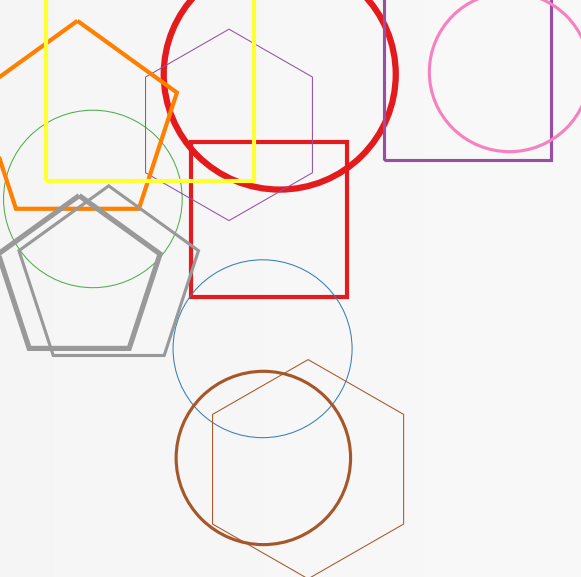[{"shape": "square", "thickness": 2, "radius": 0.67, "center": [0.462, 0.62]}, {"shape": "circle", "thickness": 3, "radius": 1.0, "center": [0.481, 0.87]}, {"shape": "circle", "thickness": 0.5, "radius": 0.77, "center": [0.452, 0.395]}, {"shape": "circle", "thickness": 0.5, "radius": 0.77, "center": [0.16, 0.655]}, {"shape": "square", "thickness": 1.5, "radius": 0.72, "center": [0.804, 0.867]}, {"shape": "hexagon", "thickness": 0.5, "radius": 0.83, "center": [0.394, 0.783]}, {"shape": "pentagon", "thickness": 2, "radius": 0.9, "center": [0.133, 0.783]}, {"shape": "square", "thickness": 2, "radius": 0.9, "center": [0.258, 0.865]}, {"shape": "circle", "thickness": 1.5, "radius": 0.75, "center": [0.453, 0.206]}, {"shape": "hexagon", "thickness": 0.5, "radius": 0.95, "center": [0.53, 0.187]}, {"shape": "circle", "thickness": 1.5, "radius": 0.69, "center": [0.877, 0.874]}, {"shape": "pentagon", "thickness": 2.5, "radius": 0.73, "center": [0.136, 0.514]}, {"shape": "pentagon", "thickness": 1.5, "radius": 0.81, "center": [0.187, 0.515]}]